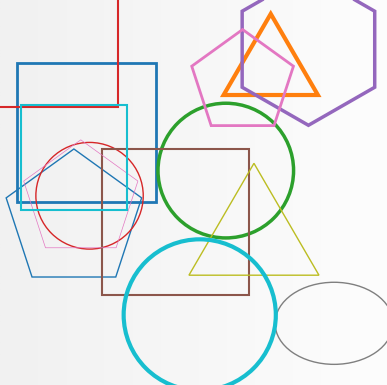[{"shape": "square", "thickness": 2, "radius": 0.9, "center": [0.224, 0.656]}, {"shape": "pentagon", "thickness": 1, "radius": 0.92, "center": [0.191, 0.429]}, {"shape": "triangle", "thickness": 3, "radius": 0.7, "center": [0.699, 0.823]}, {"shape": "circle", "thickness": 2.5, "radius": 0.87, "center": [0.583, 0.557]}, {"shape": "circle", "thickness": 1, "radius": 0.69, "center": [0.231, 0.492]}, {"shape": "square", "thickness": 1.5, "radius": 0.81, "center": [0.142, 0.885]}, {"shape": "hexagon", "thickness": 2.5, "radius": 0.99, "center": [0.796, 0.872]}, {"shape": "square", "thickness": 1.5, "radius": 0.95, "center": [0.453, 0.424]}, {"shape": "pentagon", "thickness": 2, "radius": 0.69, "center": [0.626, 0.785]}, {"shape": "pentagon", "thickness": 0.5, "radius": 0.77, "center": [0.208, 0.482]}, {"shape": "oval", "thickness": 1, "radius": 0.76, "center": [0.862, 0.16]}, {"shape": "triangle", "thickness": 1, "radius": 0.97, "center": [0.655, 0.382]}, {"shape": "square", "thickness": 1.5, "radius": 0.69, "center": [0.19, 0.591]}, {"shape": "circle", "thickness": 3, "radius": 0.98, "center": [0.515, 0.182]}]